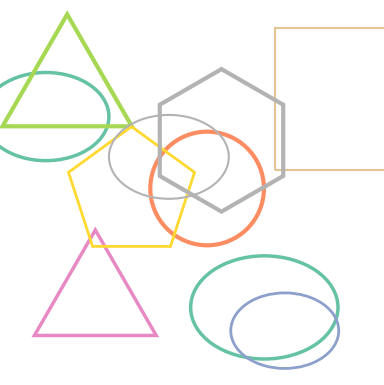[{"shape": "oval", "thickness": 2.5, "radius": 0.96, "center": [0.687, 0.202]}, {"shape": "oval", "thickness": 2.5, "radius": 0.82, "center": [0.119, 0.697]}, {"shape": "circle", "thickness": 3, "radius": 0.74, "center": [0.538, 0.51]}, {"shape": "oval", "thickness": 2, "radius": 0.7, "center": [0.74, 0.141]}, {"shape": "triangle", "thickness": 2.5, "radius": 0.91, "center": [0.248, 0.22]}, {"shape": "triangle", "thickness": 3, "radius": 0.97, "center": [0.175, 0.769]}, {"shape": "pentagon", "thickness": 2, "radius": 0.86, "center": [0.342, 0.499]}, {"shape": "square", "thickness": 1.5, "radius": 0.92, "center": [0.897, 0.743]}, {"shape": "hexagon", "thickness": 3, "radius": 0.93, "center": [0.575, 0.635]}, {"shape": "oval", "thickness": 1.5, "radius": 0.78, "center": [0.439, 0.593]}]